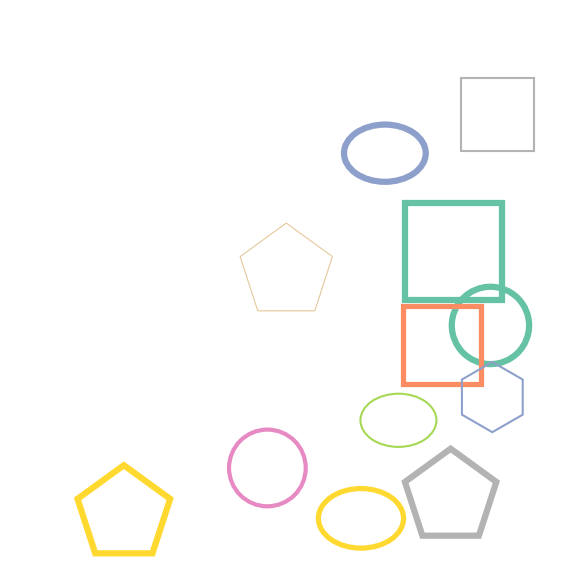[{"shape": "circle", "thickness": 3, "radius": 0.33, "center": [0.849, 0.436]}, {"shape": "square", "thickness": 3, "radius": 0.42, "center": [0.785, 0.563]}, {"shape": "square", "thickness": 2.5, "radius": 0.34, "center": [0.765, 0.401]}, {"shape": "oval", "thickness": 3, "radius": 0.35, "center": [0.666, 0.734]}, {"shape": "hexagon", "thickness": 1, "radius": 0.3, "center": [0.852, 0.312]}, {"shape": "circle", "thickness": 2, "radius": 0.33, "center": [0.463, 0.189]}, {"shape": "oval", "thickness": 1, "radius": 0.33, "center": [0.69, 0.271]}, {"shape": "pentagon", "thickness": 3, "radius": 0.42, "center": [0.214, 0.109]}, {"shape": "oval", "thickness": 2.5, "radius": 0.37, "center": [0.625, 0.102]}, {"shape": "pentagon", "thickness": 0.5, "radius": 0.42, "center": [0.496, 0.529]}, {"shape": "square", "thickness": 1, "radius": 0.31, "center": [0.862, 0.801]}, {"shape": "pentagon", "thickness": 3, "radius": 0.42, "center": [0.78, 0.139]}]